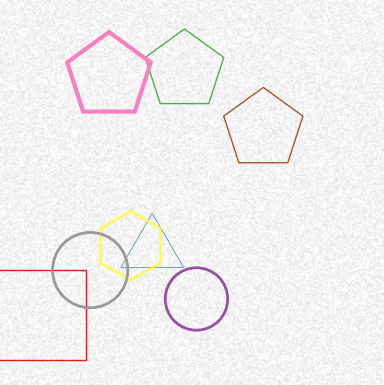[{"shape": "square", "thickness": 1, "radius": 0.58, "center": [0.106, 0.182]}, {"shape": "triangle", "thickness": 0.5, "radius": 0.47, "center": [0.395, 0.352]}, {"shape": "pentagon", "thickness": 1, "radius": 0.54, "center": [0.479, 0.818]}, {"shape": "circle", "thickness": 2, "radius": 0.41, "center": [0.51, 0.223]}, {"shape": "hexagon", "thickness": 1.5, "radius": 0.45, "center": [0.339, 0.362]}, {"shape": "pentagon", "thickness": 1, "radius": 0.54, "center": [0.684, 0.665]}, {"shape": "pentagon", "thickness": 3, "radius": 0.57, "center": [0.283, 0.803]}, {"shape": "circle", "thickness": 2, "radius": 0.49, "center": [0.234, 0.298]}]